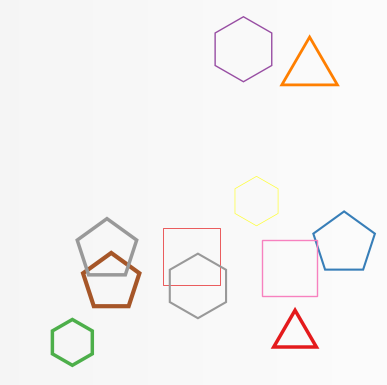[{"shape": "triangle", "thickness": 2.5, "radius": 0.32, "center": [0.761, 0.13]}, {"shape": "square", "thickness": 0.5, "radius": 0.37, "center": [0.495, 0.334]}, {"shape": "pentagon", "thickness": 1.5, "radius": 0.42, "center": [0.888, 0.367]}, {"shape": "hexagon", "thickness": 2.5, "radius": 0.3, "center": [0.187, 0.111]}, {"shape": "hexagon", "thickness": 1, "radius": 0.42, "center": [0.628, 0.872]}, {"shape": "triangle", "thickness": 2, "radius": 0.41, "center": [0.799, 0.821]}, {"shape": "hexagon", "thickness": 0.5, "radius": 0.32, "center": [0.662, 0.478]}, {"shape": "pentagon", "thickness": 3, "radius": 0.38, "center": [0.287, 0.267]}, {"shape": "square", "thickness": 1, "radius": 0.36, "center": [0.747, 0.304]}, {"shape": "hexagon", "thickness": 1.5, "radius": 0.42, "center": [0.511, 0.257]}, {"shape": "pentagon", "thickness": 2.5, "radius": 0.4, "center": [0.276, 0.351]}]